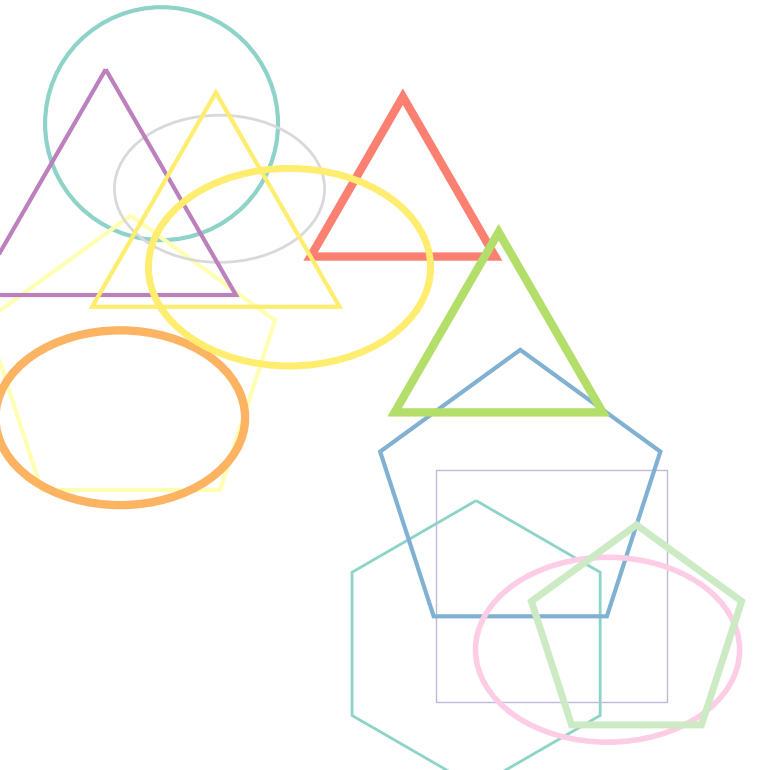[{"shape": "hexagon", "thickness": 1, "radius": 0.93, "center": [0.618, 0.164]}, {"shape": "circle", "thickness": 1.5, "radius": 0.76, "center": [0.21, 0.839]}, {"shape": "pentagon", "thickness": 1.5, "radius": 0.99, "center": [0.17, 0.523]}, {"shape": "square", "thickness": 0.5, "radius": 0.75, "center": [0.716, 0.239]}, {"shape": "triangle", "thickness": 3, "radius": 0.69, "center": [0.523, 0.736]}, {"shape": "pentagon", "thickness": 1.5, "radius": 0.96, "center": [0.676, 0.354]}, {"shape": "oval", "thickness": 3, "radius": 0.81, "center": [0.156, 0.457]}, {"shape": "triangle", "thickness": 3, "radius": 0.78, "center": [0.648, 0.542]}, {"shape": "oval", "thickness": 2, "radius": 0.86, "center": [0.789, 0.156]}, {"shape": "oval", "thickness": 1, "radius": 0.68, "center": [0.285, 0.755]}, {"shape": "triangle", "thickness": 1.5, "radius": 0.98, "center": [0.137, 0.715]}, {"shape": "pentagon", "thickness": 2.5, "radius": 0.72, "center": [0.827, 0.175]}, {"shape": "triangle", "thickness": 1.5, "radius": 0.93, "center": [0.28, 0.694]}, {"shape": "oval", "thickness": 2.5, "radius": 0.92, "center": [0.376, 0.653]}]